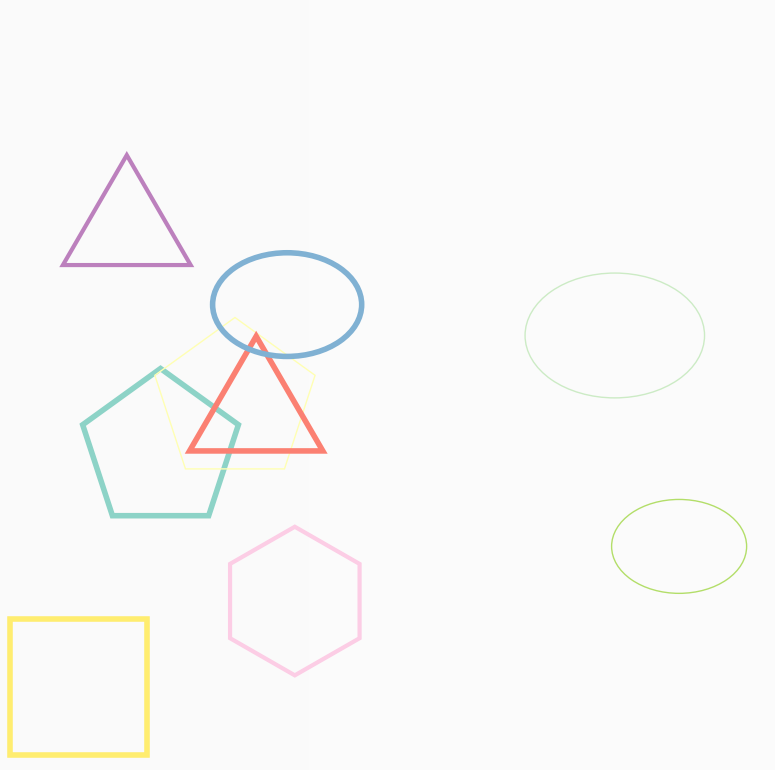[{"shape": "pentagon", "thickness": 2, "radius": 0.53, "center": [0.207, 0.416]}, {"shape": "pentagon", "thickness": 0.5, "radius": 0.54, "center": [0.303, 0.479]}, {"shape": "triangle", "thickness": 2, "radius": 0.5, "center": [0.331, 0.464]}, {"shape": "oval", "thickness": 2, "radius": 0.48, "center": [0.371, 0.604]}, {"shape": "oval", "thickness": 0.5, "radius": 0.44, "center": [0.876, 0.29]}, {"shape": "hexagon", "thickness": 1.5, "radius": 0.48, "center": [0.38, 0.219]}, {"shape": "triangle", "thickness": 1.5, "radius": 0.48, "center": [0.164, 0.703]}, {"shape": "oval", "thickness": 0.5, "radius": 0.58, "center": [0.793, 0.564]}, {"shape": "square", "thickness": 2, "radius": 0.44, "center": [0.102, 0.108]}]